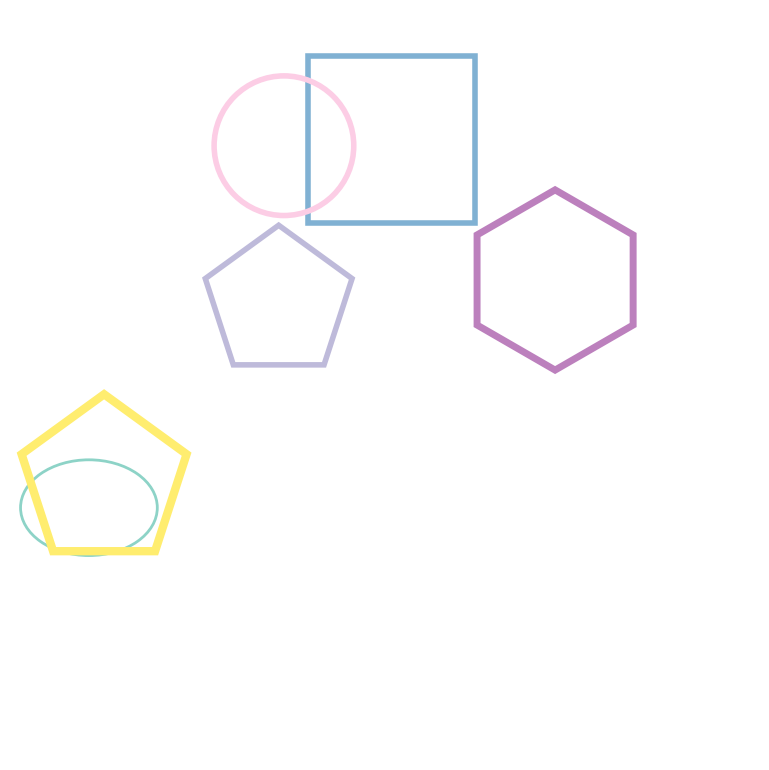[{"shape": "oval", "thickness": 1, "radius": 0.44, "center": [0.115, 0.341]}, {"shape": "pentagon", "thickness": 2, "radius": 0.5, "center": [0.362, 0.607]}, {"shape": "square", "thickness": 2, "radius": 0.54, "center": [0.508, 0.819]}, {"shape": "circle", "thickness": 2, "radius": 0.45, "center": [0.369, 0.811]}, {"shape": "hexagon", "thickness": 2.5, "radius": 0.59, "center": [0.721, 0.636]}, {"shape": "pentagon", "thickness": 3, "radius": 0.56, "center": [0.135, 0.375]}]